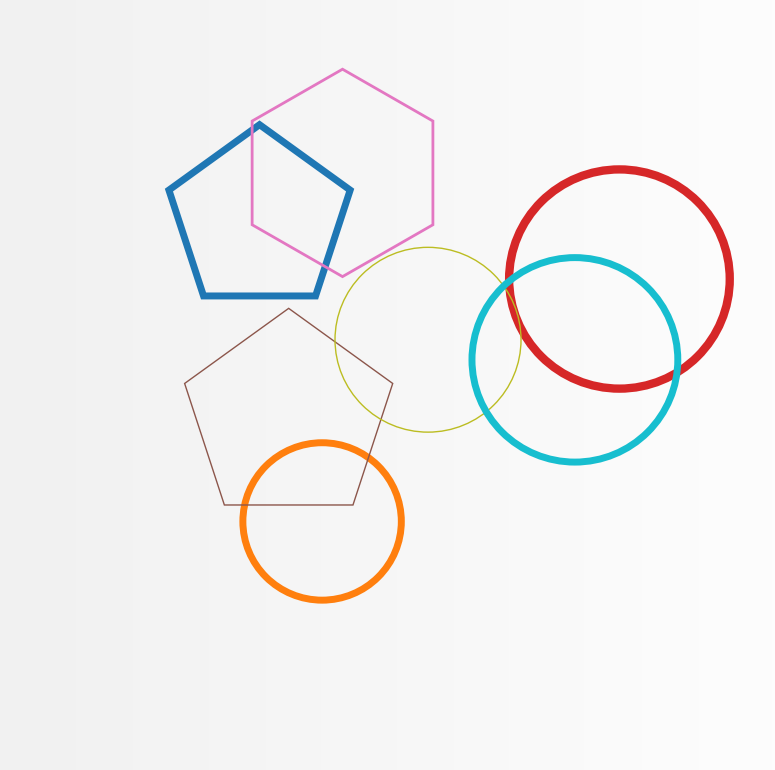[{"shape": "pentagon", "thickness": 2.5, "radius": 0.61, "center": [0.335, 0.715]}, {"shape": "circle", "thickness": 2.5, "radius": 0.51, "center": [0.416, 0.323]}, {"shape": "circle", "thickness": 3, "radius": 0.71, "center": [0.799, 0.638]}, {"shape": "pentagon", "thickness": 0.5, "radius": 0.71, "center": [0.372, 0.458]}, {"shape": "hexagon", "thickness": 1, "radius": 0.67, "center": [0.442, 0.775]}, {"shape": "circle", "thickness": 0.5, "radius": 0.6, "center": [0.552, 0.559]}, {"shape": "circle", "thickness": 2.5, "radius": 0.66, "center": [0.742, 0.533]}]